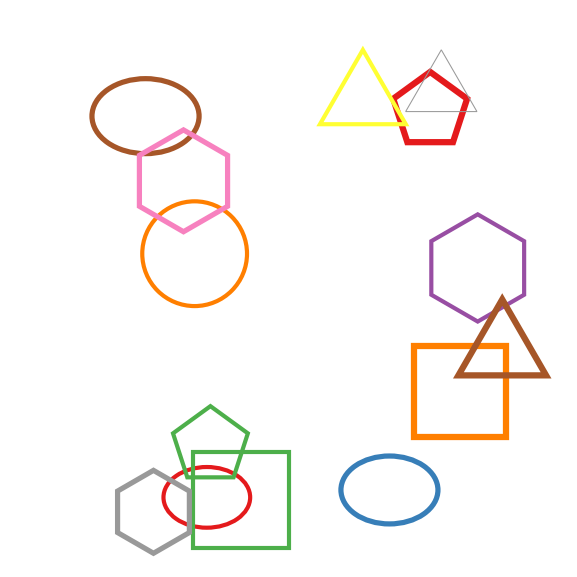[{"shape": "oval", "thickness": 2, "radius": 0.38, "center": [0.358, 0.138]}, {"shape": "pentagon", "thickness": 3, "radius": 0.34, "center": [0.745, 0.807]}, {"shape": "oval", "thickness": 2.5, "radius": 0.42, "center": [0.674, 0.151]}, {"shape": "pentagon", "thickness": 2, "radius": 0.34, "center": [0.364, 0.228]}, {"shape": "square", "thickness": 2, "radius": 0.42, "center": [0.417, 0.133]}, {"shape": "hexagon", "thickness": 2, "radius": 0.46, "center": [0.827, 0.535]}, {"shape": "square", "thickness": 3, "radius": 0.4, "center": [0.796, 0.321]}, {"shape": "circle", "thickness": 2, "radius": 0.45, "center": [0.337, 0.56]}, {"shape": "triangle", "thickness": 2, "radius": 0.43, "center": [0.628, 0.827]}, {"shape": "oval", "thickness": 2.5, "radius": 0.46, "center": [0.252, 0.798]}, {"shape": "triangle", "thickness": 3, "radius": 0.44, "center": [0.87, 0.393]}, {"shape": "hexagon", "thickness": 2.5, "radius": 0.44, "center": [0.318, 0.686]}, {"shape": "hexagon", "thickness": 2.5, "radius": 0.36, "center": [0.266, 0.113]}, {"shape": "triangle", "thickness": 0.5, "radius": 0.36, "center": [0.764, 0.842]}]